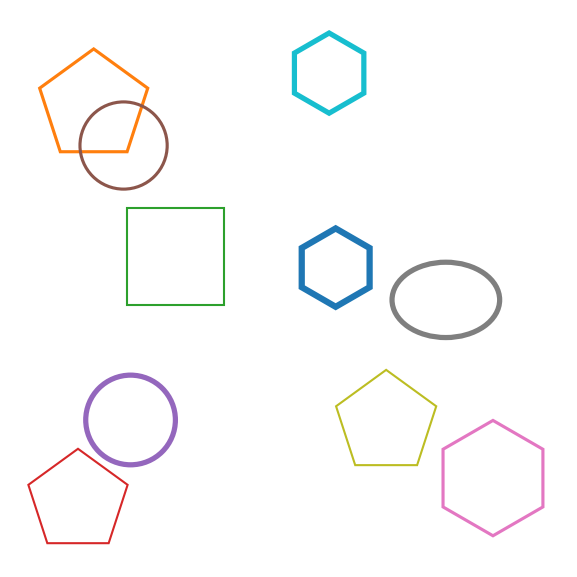[{"shape": "hexagon", "thickness": 3, "radius": 0.34, "center": [0.581, 0.536]}, {"shape": "pentagon", "thickness": 1.5, "radius": 0.49, "center": [0.162, 0.816]}, {"shape": "square", "thickness": 1, "radius": 0.42, "center": [0.304, 0.554]}, {"shape": "pentagon", "thickness": 1, "radius": 0.45, "center": [0.135, 0.132]}, {"shape": "circle", "thickness": 2.5, "radius": 0.39, "center": [0.226, 0.272]}, {"shape": "circle", "thickness": 1.5, "radius": 0.38, "center": [0.214, 0.747]}, {"shape": "hexagon", "thickness": 1.5, "radius": 0.5, "center": [0.854, 0.171]}, {"shape": "oval", "thickness": 2.5, "radius": 0.47, "center": [0.772, 0.48]}, {"shape": "pentagon", "thickness": 1, "radius": 0.46, "center": [0.669, 0.267]}, {"shape": "hexagon", "thickness": 2.5, "radius": 0.35, "center": [0.57, 0.873]}]